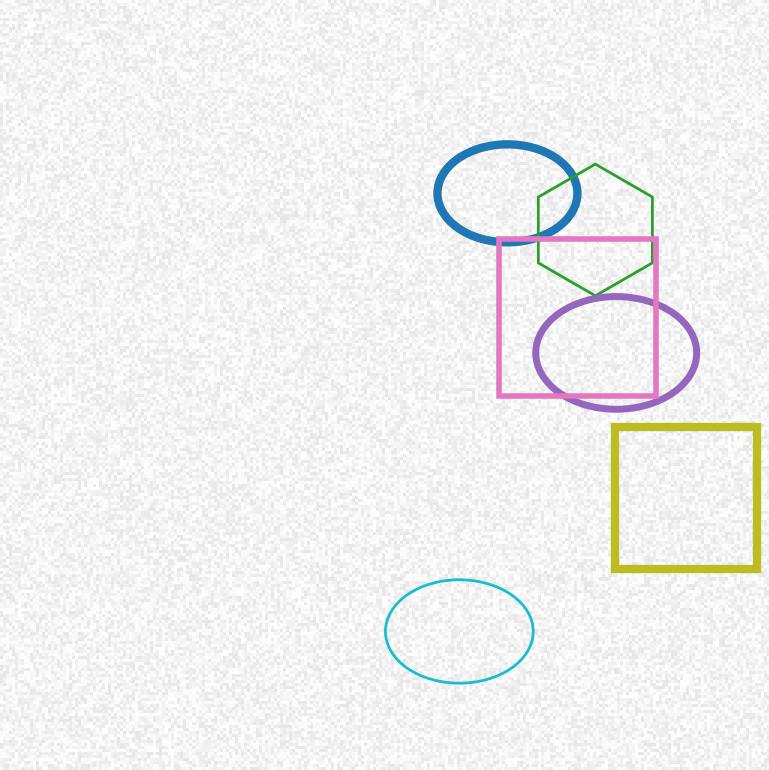[{"shape": "oval", "thickness": 3, "radius": 0.45, "center": [0.659, 0.749]}, {"shape": "hexagon", "thickness": 1, "radius": 0.43, "center": [0.773, 0.701]}, {"shape": "oval", "thickness": 2.5, "radius": 0.52, "center": [0.8, 0.542]}, {"shape": "square", "thickness": 2, "radius": 0.51, "center": [0.75, 0.588]}, {"shape": "square", "thickness": 3, "radius": 0.46, "center": [0.891, 0.353]}, {"shape": "oval", "thickness": 1, "radius": 0.48, "center": [0.597, 0.18]}]